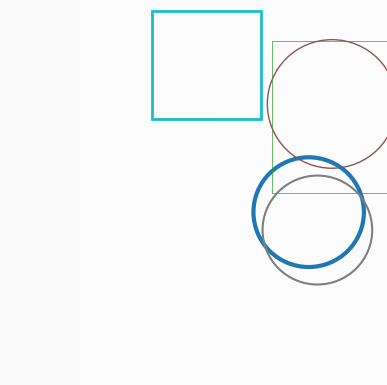[{"shape": "circle", "thickness": 3, "radius": 0.71, "center": [0.797, 0.449]}, {"shape": "square", "thickness": 0.5, "radius": 0.99, "center": [0.899, 0.697]}, {"shape": "circle", "thickness": 1, "radius": 0.83, "center": [0.857, 0.73]}, {"shape": "circle", "thickness": 1.5, "radius": 0.71, "center": [0.819, 0.402]}, {"shape": "square", "thickness": 2, "radius": 0.7, "center": [0.532, 0.831]}]